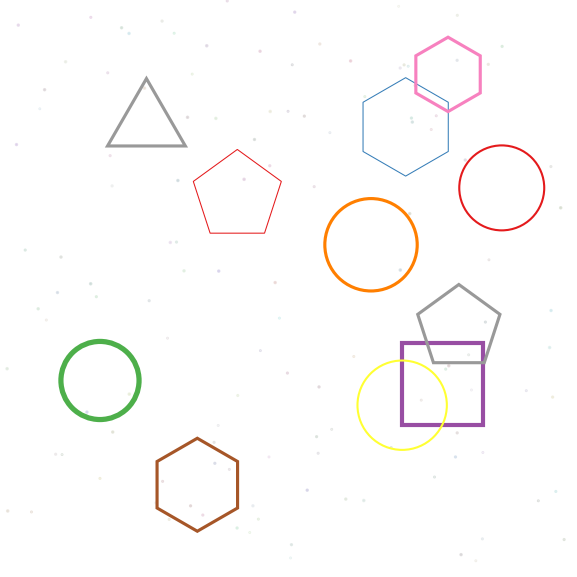[{"shape": "pentagon", "thickness": 0.5, "radius": 0.4, "center": [0.411, 0.66]}, {"shape": "circle", "thickness": 1, "radius": 0.37, "center": [0.869, 0.674]}, {"shape": "hexagon", "thickness": 0.5, "radius": 0.43, "center": [0.702, 0.779]}, {"shape": "circle", "thickness": 2.5, "radius": 0.34, "center": [0.173, 0.34]}, {"shape": "square", "thickness": 2, "radius": 0.35, "center": [0.766, 0.334]}, {"shape": "circle", "thickness": 1.5, "radius": 0.4, "center": [0.642, 0.575]}, {"shape": "circle", "thickness": 1, "radius": 0.39, "center": [0.696, 0.297]}, {"shape": "hexagon", "thickness": 1.5, "radius": 0.4, "center": [0.342, 0.16]}, {"shape": "hexagon", "thickness": 1.5, "radius": 0.32, "center": [0.776, 0.87]}, {"shape": "pentagon", "thickness": 1.5, "radius": 0.37, "center": [0.795, 0.432]}, {"shape": "triangle", "thickness": 1.5, "radius": 0.39, "center": [0.254, 0.785]}]